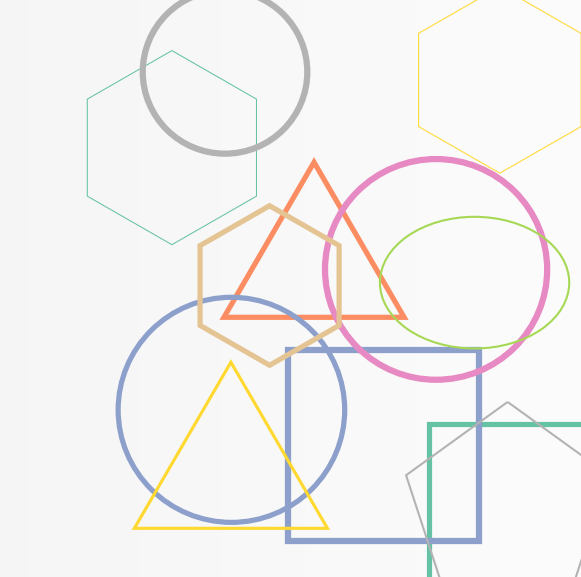[{"shape": "square", "thickness": 2.5, "radius": 0.79, "center": [0.895, 0.107]}, {"shape": "hexagon", "thickness": 0.5, "radius": 0.84, "center": [0.296, 0.743]}, {"shape": "triangle", "thickness": 2.5, "radius": 0.89, "center": [0.54, 0.539]}, {"shape": "circle", "thickness": 2.5, "radius": 0.97, "center": [0.398, 0.289]}, {"shape": "square", "thickness": 3, "radius": 0.82, "center": [0.66, 0.228]}, {"shape": "circle", "thickness": 3, "radius": 0.96, "center": [0.75, 0.533]}, {"shape": "oval", "thickness": 1, "radius": 0.81, "center": [0.816, 0.51]}, {"shape": "triangle", "thickness": 1.5, "radius": 0.96, "center": [0.397, 0.18]}, {"shape": "hexagon", "thickness": 0.5, "radius": 0.81, "center": [0.86, 0.861]}, {"shape": "hexagon", "thickness": 2.5, "radius": 0.69, "center": [0.464, 0.505]}, {"shape": "circle", "thickness": 3, "radius": 0.71, "center": [0.387, 0.875]}, {"shape": "pentagon", "thickness": 1, "radius": 0.92, "center": [0.873, 0.119]}]